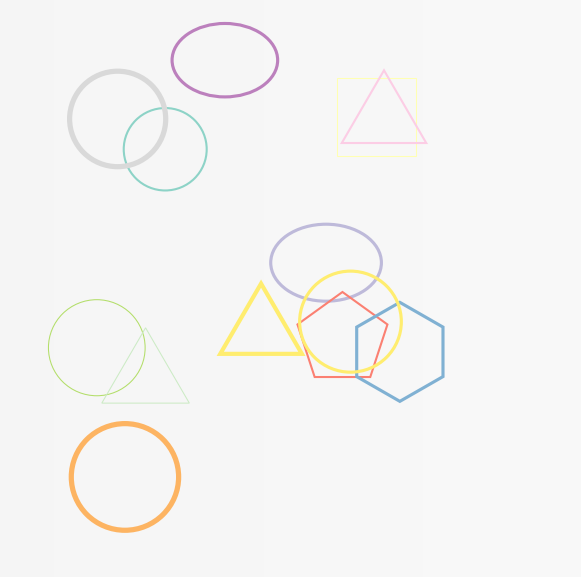[{"shape": "circle", "thickness": 1, "radius": 0.36, "center": [0.284, 0.741]}, {"shape": "square", "thickness": 0.5, "radius": 0.34, "center": [0.648, 0.796]}, {"shape": "oval", "thickness": 1.5, "radius": 0.48, "center": [0.561, 0.544]}, {"shape": "pentagon", "thickness": 1, "radius": 0.41, "center": [0.589, 0.412]}, {"shape": "hexagon", "thickness": 1.5, "radius": 0.43, "center": [0.688, 0.39]}, {"shape": "circle", "thickness": 2.5, "radius": 0.46, "center": [0.215, 0.173]}, {"shape": "circle", "thickness": 0.5, "radius": 0.42, "center": [0.167, 0.397]}, {"shape": "triangle", "thickness": 1, "radius": 0.42, "center": [0.661, 0.793]}, {"shape": "circle", "thickness": 2.5, "radius": 0.41, "center": [0.202, 0.793]}, {"shape": "oval", "thickness": 1.5, "radius": 0.45, "center": [0.387, 0.895]}, {"shape": "triangle", "thickness": 0.5, "radius": 0.43, "center": [0.25, 0.345]}, {"shape": "circle", "thickness": 1.5, "radius": 0.44, "center": [0.603, 0.442]}, {"shape": "triangle", "thickness": 2, "radius": 0.41, "center": [0.449, 0.427]}]